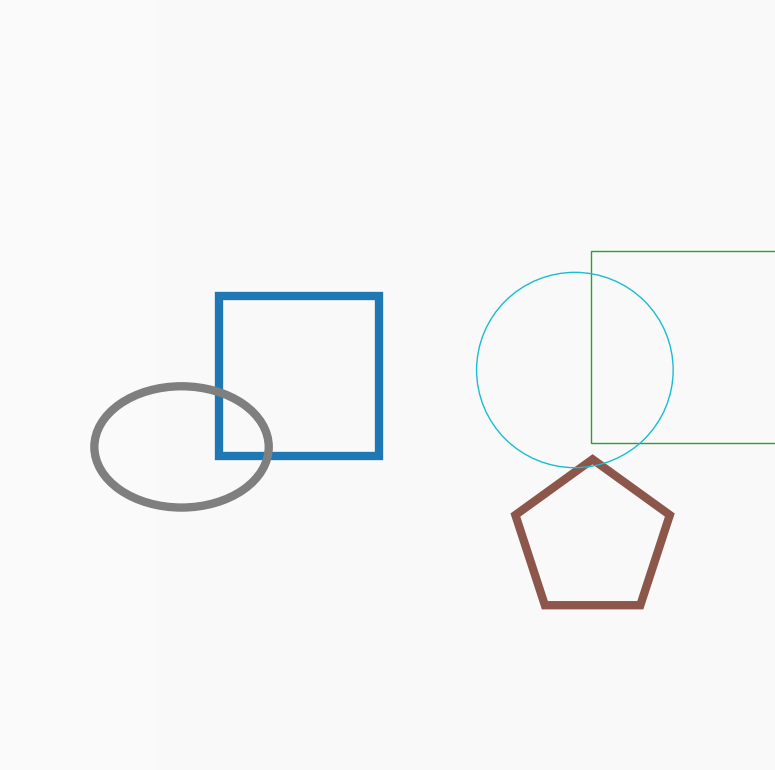[{"shape": "square", "thickness": 3, "radius": 0.52, "center": [0.386, 0.512]}, {"shape": "square", "thickness": 0.5, "radius": 0.62, "center": [0.887, 0.55]}, {"shape": "pentagon", "thickness": 3, "radius": 0.52, "center": [0.765, 0.299]}, {"shape": "oval", "thickness": 3, "radius": 0.56, "center": [0.234, 0.42]}, {"shape": "circle", "thickness": 0.5, "radius": 0.63, "center": [0.742, 0.519]}]